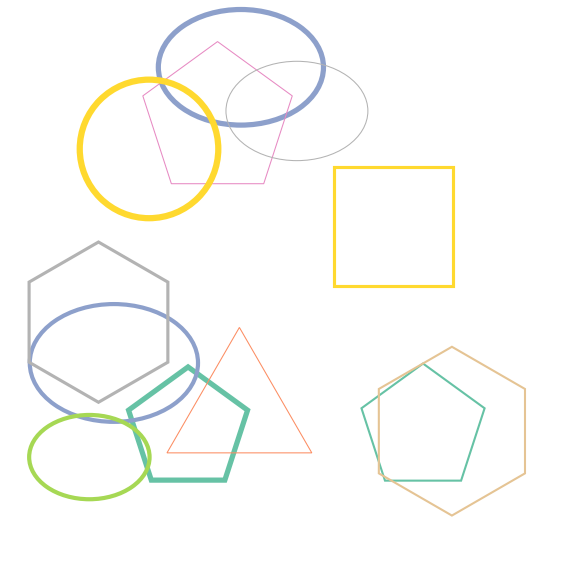[{"shape": "pentagon", "thickness": 2.5, "radius": 0.54, "center": [0.326, 0.255]}, {"shape": "pentagon", "thickness": 1, "radius": 0.56, "center": [0.733, 0.258]}, {"shape": "triangle", "thickness": 0.5, "radius": 0.72, "center": [0.415, 0.287]}, {"shape": "oval", "thickness": 2, "radius": 0.73, "center": [0.197, 0.371]}, {"shape": "oval", "thickness": 2.5, "radius": 0.71, "center": [0.417, 0.883]}, {"shape": "pentagon", "thickness": 0.5, "radius": 0.68, "center": [0.377, 0.791]}, {"shape": "oval", "thickness": 2, "radius": 0.52, "center": [0.155, 0.208]}, {"shape": "circle", "thickness": 3, "radius": 0.6, "center": [0.258, 0.741]}, {"shape": "square", "thickness": 1.5, "radius": 0.52, "center": [0.682, 0.607]}, {"shape": "hexagon", "thickness": 1, "radius": 0.73, "center": [0.783, 0.253]}, {"shape": "hexagon", "thickness": 1.5, "radius": 0.69, "center": [0.171, 0.441]}, {"shape": "oval", "thickness": 0.5, "radius": 0.61, "center": [0.514, 0.807]}]